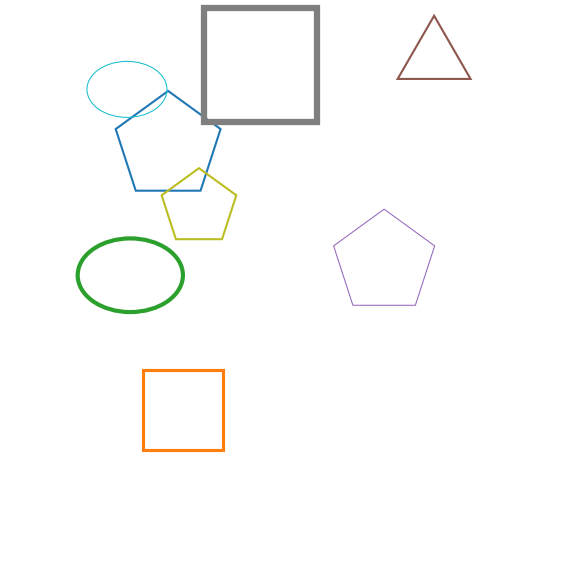[{"shape": "pentagon", "thickness": 1, "radius": 0.48, "center": [0.291, 0.746]}, {"shape": "square", "thickness": 1.5, "radius": 0.35, "center": [0.317, 0.289]}, {"shape": "oval", "thickness": 2, "radius": 0.46, "center": [0.226, 0.523]}, {"shape": "pentagon", "thickness": 0.5, "radius": 0.46, "center": [0.665, 0.545]}, {"shape": "triangle", "thickness": 1, "radius": 0.36, "center": [0.752, 0.899]}, {"shape": "square", "thickness": 3, "radius": 0.49, "center": [0.451, 0.886]}, {"shape": "pentagon", "thickness": 1, "radius": 0.34, "center": [0.345, 0.64]}, {"shape": "oval", "thickness": 0.5, "radius": 0.35, "center": [0.22, 0.844]}]